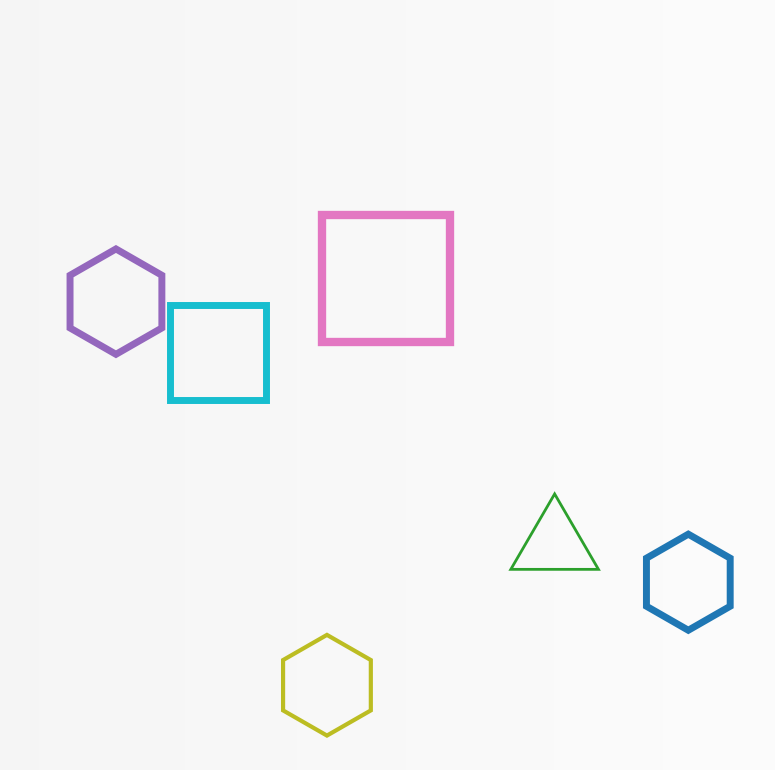[{"shape": "hexagon", "thickness": 2.5, "radius": 0.31, "center": [0.888, 0.244]}, {"shape": "triangle", "thickness": 1, "radius": 0.33, "center": [0.716, 0.293]}, {"shape": "hexagon", "thickness": 2.5, "radius": 0.34, "center": [0.15, 0.608]}, {"shape": "square", "thickness": 3, "radius": 0.41, "center": [0.498, 0.639]}, {"shape": "hexagon", "thickness": 1.5, "radius": 0.33, "center": [0.422, 0.11]}, {"shape": "square", "thickness": 2.5, "radius": 0.31, "center": [0.282, 0.543]}]